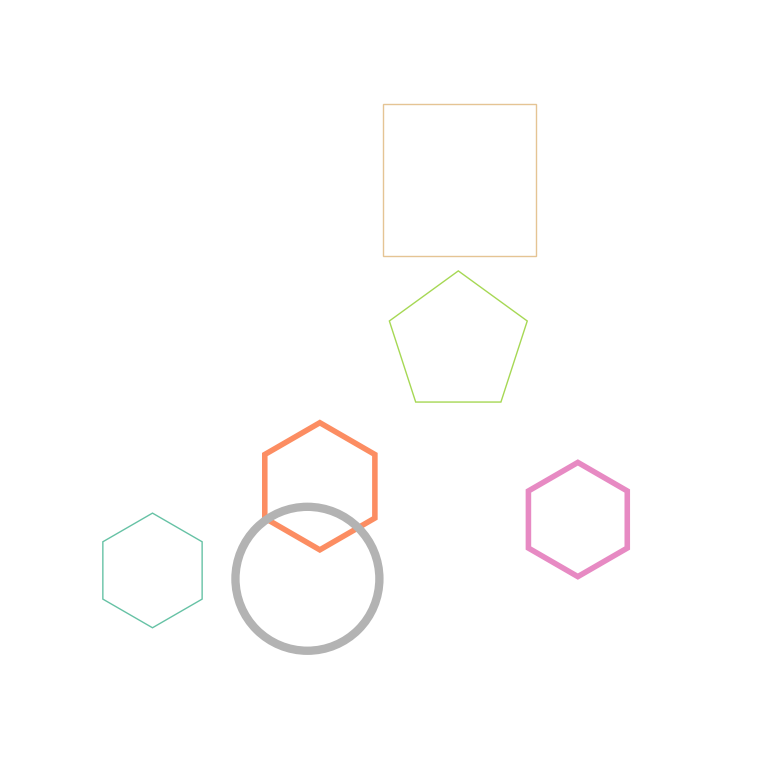[{"shape": "hexagon", "thickness": 0.5, "radius": 0.37, "center": [0.198, 0.259]}, {"shape": "hexagon", "thickness": 2, "radius": 0.41, "center": [0.415, 0.368]}, {"shape": "hexagon", "thickness": 2, "radius": 0.37, "center": [0.75, 0.325]}, {"shape": "pentagon", "thickness": 0.5, "radius": 0.47, "center": [0.595, 0.554]}, {"shape": "square", "thickness": 0.5, "radius": 0.49, "center": [0.597, 0.766]}, {"shape": "circle", "thickness": 3, "radius": 0.47, "center": [0.399, 0.248]}]